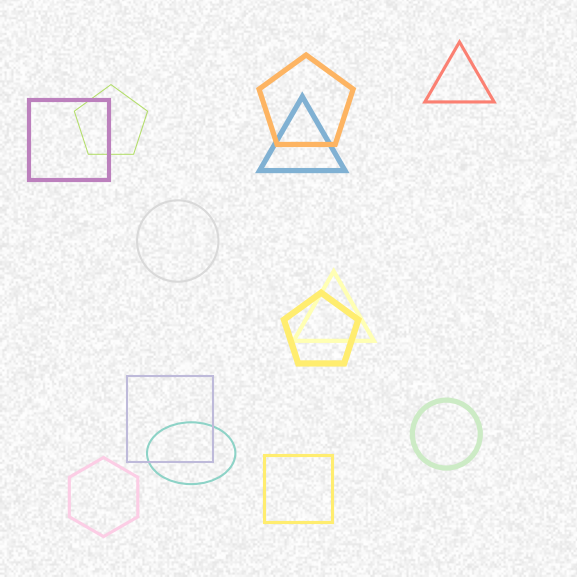[{"shape": "oval", "thickness": 1, "radius": 0.38, "center": [0.331, 0.214]}, {"shape": "triangle", "thickness": 2, "radius": 0.4, "center": [0.578, 0.449]}, {"shape": "square", "thickness": 1, "radius": 0.37, "center": [0.295, 0.273]}, {"shape": "triangle", "thickness": 1.5, "radius": 0.35, "center": [0.796, 0.857]}, {"shape": "triangle", "thickness": 2.5, "radius": 0.43, "center": [0.523, 0.746]}, {"shape": "pentagon", "thickness": 2.5, "radius": 0.43, "center": [0.53, 0.818]}, {"shape": "pentagon", "thickness": 0.5, "radius": 0.33, "center": [0.192, 0.786]}, {"shape": "hexagon", "thickness": 1.5, "radius": 0.34, "center": [0.179, 0.138]}, {"shape": "circle", "thickness": 1, "radius": 0.35, "center": [0.308, 0.582]}, {"shape": "square", "thickness": 2, "radius": 0.35, "center": [0.12, 0.757]}, {"shape": "circle", "thickness": 2.5, "radius": 0.29, "center": [0.773, 0.247]}, {"shape": "pentagon", "thickness": 3, "radius": 0.34, "center": [0.556, 0.425]}, {"shape": "square", "thickness": 1.5, "radius": 0.29, "center": [0.516, 0.153]}]